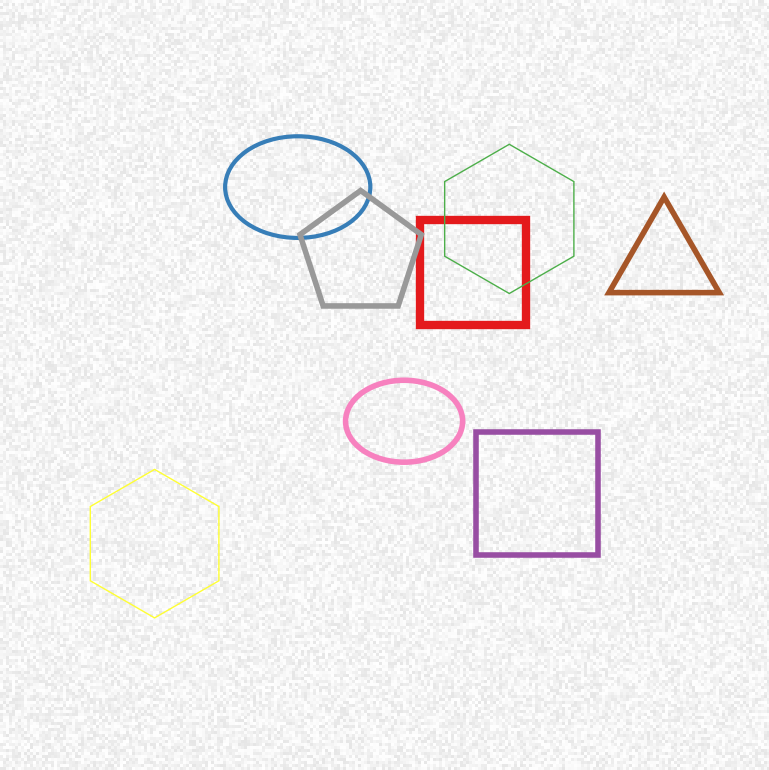[{"shape": "square", "thickness": 3, "radius": 0.34, "center": [0.614, 0.646]}, {"shape": "oval", "thickness": 1.5, "radius": 0.47, "center": [0.387, 0.757]}, {"shape": "hexagon", "thickness": 0.5, "radius": 0.48, "center": [0.661, 0.716]}, {"shape": "square", "thickness": 2, "radius": 0.4, "center": [0.698, 0.359]}, {"shape": "hexagon", "thickness": 0.5, "radius": 0.48, "center": [0.201, 0.294]}, {"shape": "triangle", "thickness": 2, "radius": 0.41, "center": [0.862, 0.661]}, {"shape": "oval", "thickness": 2, "radius": 0.38, "center": [0.525, 0.453]}, {"shape": "pentagon", "thickness": 2, "radius": 0.41, "center": [0.468, 0.67]}]